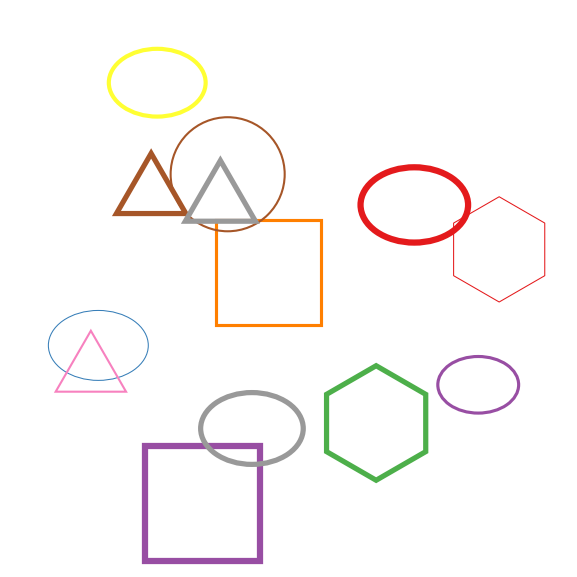[{"shape": "oval", "thickness": 3, "radius": 0.47, "center": [0.717, 0.644]}, {"shape": "hexagon", "thickness": 0.5, "radius": 0.46, "center": [0.864, 0.567]}, {"shape": "oval", "thickness": 0.5, "radius": 0.43, "center": [0.17, 0.401]}, {"shape": "hexagon", "thickness": 2.5, "radius": 0.5, "center": [0.651, 0.267]}, {"shape": "square", "thickness": 3, "radius": 0.5, "center": [0.351, 0.128]}, {"shape": "oval", "thickness": 1.5, "radius": 0.35, "center": [0.828, 0.333]}, {"shape": "square", "thickness": 1.5, "radius": 0.45, "center": [0.465, 0.527]}, {"shape": "oval", "thickness": 2, "radius": 0.42, "center": [0.272, 0.856]}, {"shape": "circle", "thickness": 1, "radius": 0.49, "center": [0.394, 0.697]}, {"shape": "triangle", "thickness": 2.5, "radius": 0.35, "center": [0.262, 0.664]}, {"shape": "triangle", "thickness": 1, "radius": 0.35, "center": [0.157, 0.356]}, {"shape": "triangle", "thickness": 2.5, "radius": 0.35, "center": [0.382, 0.651]}, {"shape": "oval", "thickness": 2.5, "radius": 0.44, "center": [0.436, 0.257]}]